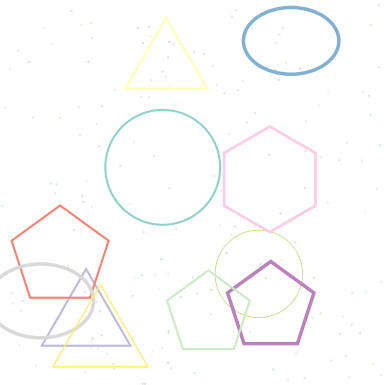[{"shape": "circle", "thickness": 1.5, "radius": 0.75, "center": [0.423, 0.565]}, {"shape": "triangle", "thickness": 1.5, "radius": 0.61, "center": [0.432, 0.831]}, {"shape": "triangle", "thickness": 1.5, "radius": 0.66, "center": [0.224, 0.168]}, {"shape": "pentagon", "thickness": 1.5, "radius": 0.66, "center": [0.156, 0.334]}, {"shape": "oval", "thickness": 2.5, "radius": 0.62, "center": [0.756, 0.894]}, {"shape": "circle", "thickness": 0.5, "radius": 0.57, "center": [0.672, 0.289]}, {"shape": "hexagon", "thickness": 2, "radius": 0.68, "center": [0.701, 0.534]}, {"shape": "oval", "thickness": 2.5, "radius": 0.69, "center": [0.106, 0.218]}, {"shape": "pentagon", "thickness": 2.5, "radius": 0.59, "center": [0.703, 0.203]}, {"shape": "pentagon", "thickness": 1.5, "radius": 0.56, "center": [0.541, 0.185]}, {"shape": "triangle", "thickness": 1, "radius": 0.71, "center": [0.261, 0.118]}]